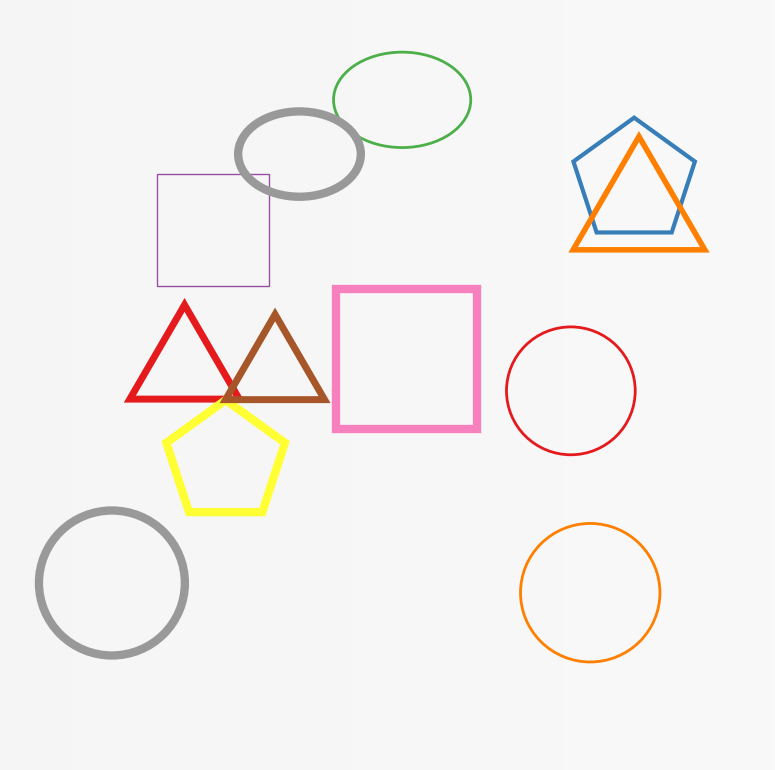[{"shape": "circle", "thickness": 1, "radius": 0.42, "center": [0.737, 0.492]}, {"shape": "triangle", "thickness": 2.5, "radius": 0.41, "center": [0.238, 0.522]}, {"shape": "pentagon", "thickness": 1.5, "radius": 0.41, "center": [0.818, 0.765]}, {"shape": "oval", "thickness": 1, "radius": 0.44, "center": [0.519, 0.87]}, {"shape": "square", "thickness": 0.5, "radius": 0.36, "center": [0.275, 0.701]}, {"shape": "circle", "thickness": 1, "radius": 0.45, "center": [0.762, 0.23]}, {"shape": "triangle", "thickness": 2, "radius": 0.49, "center": [0.824, 0.725]}, {"shape": "pentagon", "thickness": 3, "radius": 0.4, "center": [0.291, 0.4]}, {"shape": "triangle", "thickness": 2.5, "radius": 0.37, "center": [0.355, 0.518]}, {"shape": "square", "thickness": 3, "radius": 0.46, "center": [0.524, 0.534]}, {"shape": "oval", "thickness": 3, "radius": 0.4, "center": [0.386, 0.8]}, {"shape": "circle", "thickness": 3, "radius": 0.47, "center": [0.144, 0.243]}]